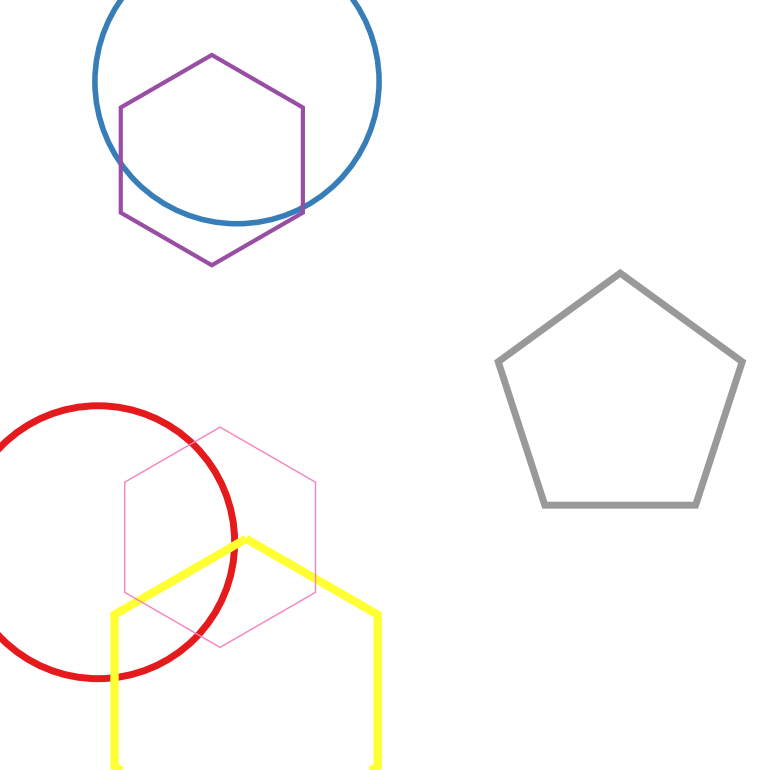[{"shape": "circle", "thickness": 2.5, "radius": 0.89, "center": [0.128, 0.296]}, {"shape": "circle", "thickness": 2, "radius": 0.92, "center": [0.308, 0.894]}, {"shape": "hexagon", "thickness": 1.5, "radius": 0.68, "center": [0.275, 0.792]}, {"shape": "hexagon", "thickness": 3, "radius": 0.99, "center": [0.32, 0.103]}, {"shape": "hexagon", "thickness": 0.5, "radius": 0.72, "center": [0.286, 0.302]}, {"shape": "pentagon", "thickness": 2.5, "radius": 0.83, "center": [0.805, 0.479]}]